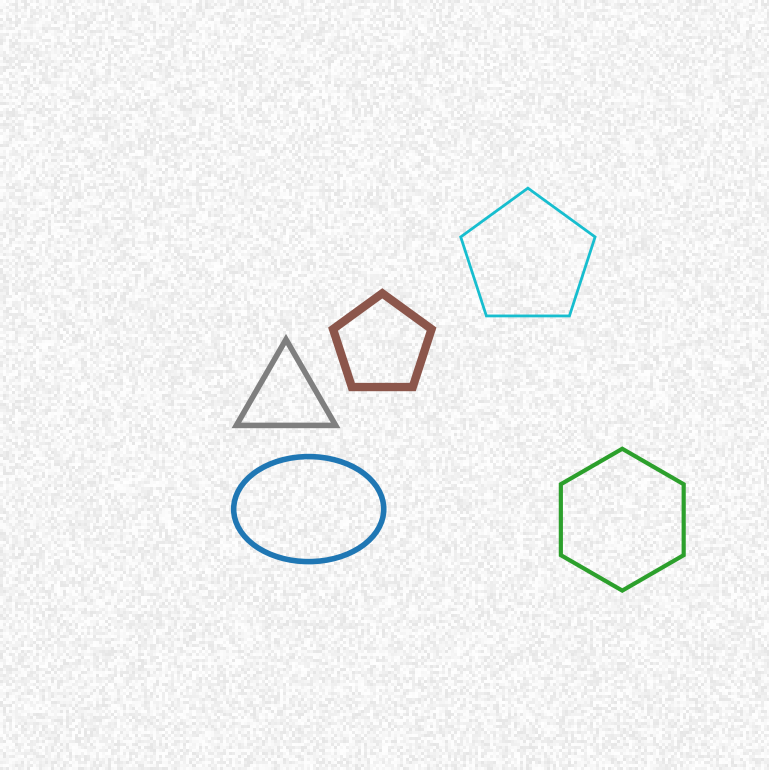[{"shape": "oval", "thickness": 2, "radius": 0.49, "center": [0.401, 0.339]}, {"shape": "hexagon", "thickness": 1.5, "radius": 0.46, "center": [0.808, 0.325]}, {"shape": "pentagon", "thickness": 3, "radius": 0.34, "center": [0.496, 0.552]}, {"shape": "triangle", "thickness": 2, "radius": 0.37, "center": [0.371, 0.485]}, {"shape": "pentagon", "thickness": 1, "radius": 0.46, "center": [0.686, 0.664]}]